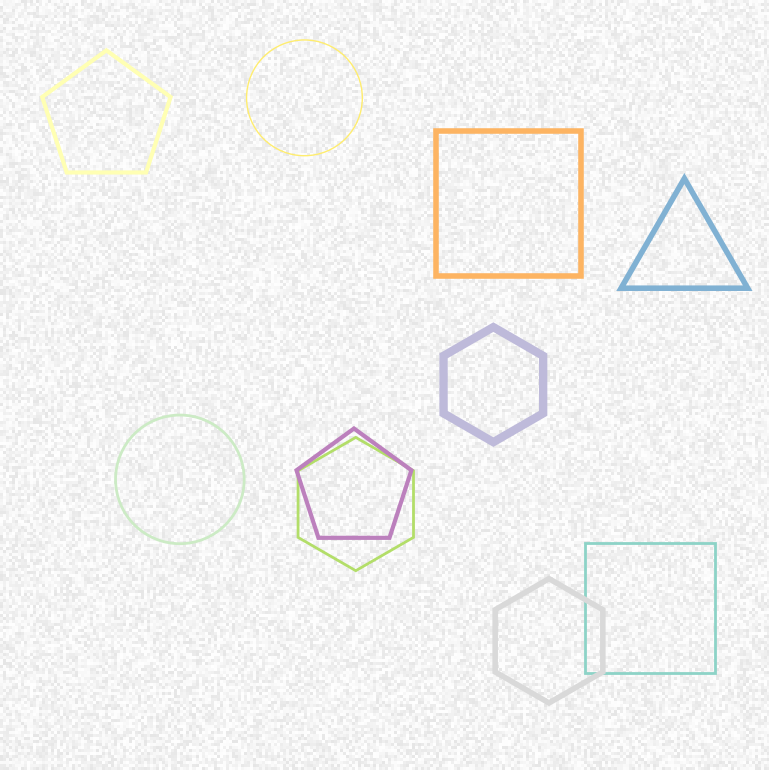[{"shape": "square", "thickness": 1, "radius": 0.42, "center": [0.844, 0.211]}, {"shape": "pentagon", "thickness": 1.5, "radius": 0.44, "center": [0.138, 0.847]}, {"shape": "hexagon", "thickness": 3, "radius": 0.37, "center": [0.641, 0.501]}, {"shape": "triangle", "thickness": 2, "radius": 0.47, "center": [0.889, 0.673]}, {"shape": "square", "thickness": 2, "radius": 0.47, "center": [0.661, 0.735]}, {"shape": "hexagon", "thickness": 1, "radius": 0.43, "center": [0.462, 0.345]}, {"shape": "hexagon", "thickness": 2, "radius": 0.4, "center": [0.713, 0.168]}, {"shape": "pentagon", "thickness": 1.5, "radius": 0.39, "center": [0.46, 0.365]}, {"shape": "circle", "thickness": 1, "radius": 0.42, "center": [0.234, 0.377]}, {"shape": "circle", "thickness": 0.5, "radius": 0.38, "center": [0.395, 0.873]}]